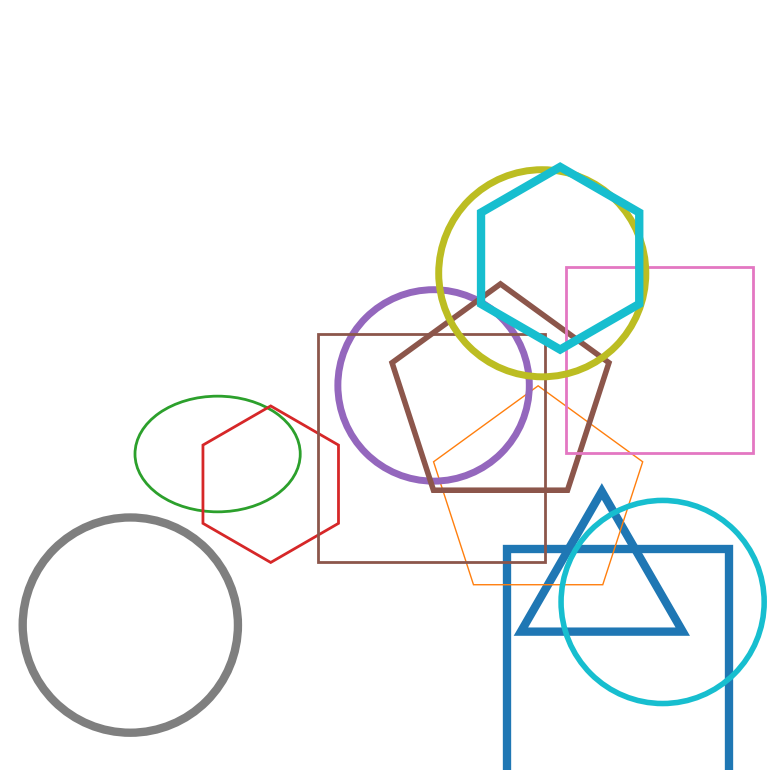[{"shape": "triangle", "thickness": 3, "radius": 0.61, "center": [0.782, 0.24]}, {"shape": "square", "thickness": 3, "radius": 0.72, "center": [0.803, 0.142]}, {"shape": "pentagon", "thickness": 0.5, "radius": 0.71, "center": [0.699, 0.356]}, {"shape": "oval", "thickness": 1, "radius": 0.54, "center": [0.283, 0.41]}, {"shape": "hexagon", "thickness": 1, "radius": 0.51, "center": [0.352, 0.371]}, {"shape": "circle", "thickness": 2.5, "radius": 0.62, "center": [0.563, 0.499]}, {"shape": "pentagon", "thickness": 2, "radius": 0.74, "center": [0.65, 0.483]}, {"shape": "square", "thickness": 1, "radius": 0.74, "center": [0.56, 0.418]}, {"shape": "square", "thickness": 1, "radius": 0.61, "center": [0.856, 0.533]}, {"shape": "circle", "thickness": 3, "radius": 0.7, "center": [0.169, 0.188]}, {"shape": "circle", "thickness": 2.5, "radius": 0.67, "center": [0.704, 0.645]}, {"shape": "hexagon", "thickness": 3, "radius": 0.59, "center": [0.727, 0.665]}, {"shape": "circle", "thickness": 2, "radius": 0.66, "center": [0.861, 0.218]}]